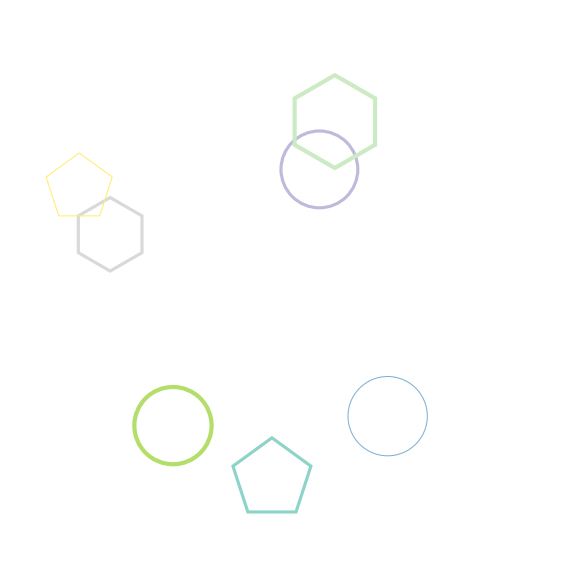[{"shape": "pentagon", "thickness": 1.5, "radius": 0.35, "center": [0.471, 0.17]}, {"shape": "circle", "thickness": 1.5, "radius": 0.33, "center": [0.553, 0.706]}, {"shape": "circle", "thickness": 0.5, "radius": 0.34, "center": [0.671, 0.279]}, {"shape": "circle", "thickness": 2, "radius": 0.33, "center": [0.3, 0.262]}, {"shape": "hexagon", "thickness": 1.5, "radius": 0.32, "center": [0.191, 0.593]}, {"shape": "hexagon", "thickness": 2, "radius": 0.4, "center": [0.58, 0.789]}, {"shape": "pentagon", "thickness": 0.5, "radius": 0.3, "center": [0.137, 0.674]}]